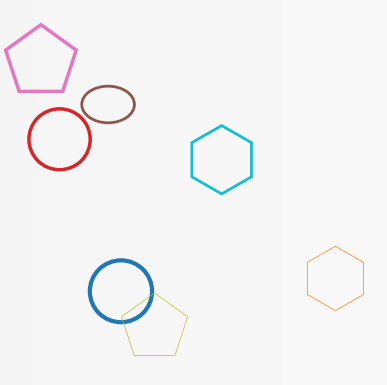[{"shape": "circle", "thickness": 3, "radius": 0.4, "center": [0.312, 0.243]}, {"shape": "hexagon", "thickness": 0.5, "radius": 0.42, "center": [0.866, 0.277]}, {"shape": "circle", "thickness": 2.5, "radius": 0.4, "center": [0.154, 0.638]}, {"shape": "oval", "thickness": 2, "radius": 0.34, "center": [0.279, 0.729]}, {"shape": "pentagon", "thickness": 2.5, "radius": 0.48, "center": [0.106, 0.84]}, {"shape": "pentagon", "thickness": 0.5, "radius": 0.45, "center": [0.399, 0.149]}, {"shape": "hexagon", "thickness": 2, "radius": 0.44, "center": [0.572, 0.585]}]